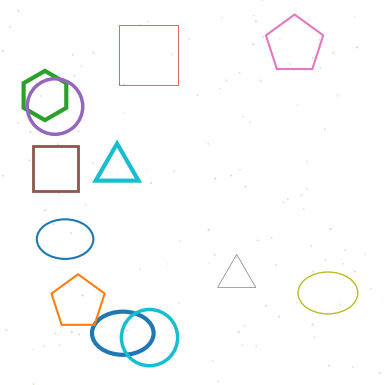[{"shape": "oval", "thickness": 3, "radius": 0.4, "center": [0.319, 0.134]}, {"shape": "oval", "thickness": 1.5, "radius": 0.37, "center": [0.169, 0.379]}, {"shape": "pentagon", "thickness": 1.5, "radius": 0.36, "center": [0.203, 0.215]}, {"shape": "hexagon", "thickness": 3, "radius": 0.32, "center": [0.117, 0.752]}, {"shape": "square", "thickness": 0.5, "radius": 0.39, "center": [0.386, 0.857]}, {"shape": "circle", "thickness": 2.5, "radius": 0.36, "center": [0.143, 0.723]}, {"shape": "square", "thickness": 2, "radius": 0.29, "center": [0.143, 0.562]}, {"shape": "pentagon", "thickness": 1.5, "radius": 0.39, "center": [0.765, 0.884]}, {"shape": "triangle", "thickness": 0.5, "radius": 0.29, "center": [0.615, 0.282]}, {"shape": "oval", "thickness": 1, "radius": 0.39, "center": [0.852, 0.239]}, {"shape": "circle", "thickness": 2.5, "radius": 0.37, "center": [0.388, 0.123]}, {"shape": "triangle", "thickness": 3, "radius": 0.32, "center": [0.304, 0.563]}]